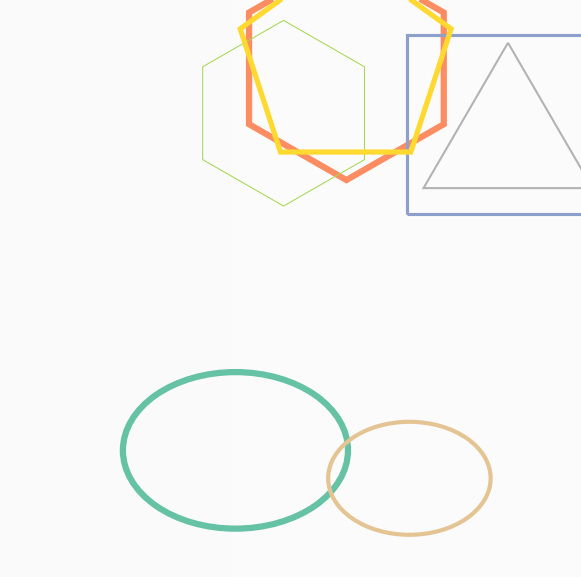[{"shape": "oval", "thickness": 3, "radius": 0.97, "center": [0.405, 0.219]}, {"shape": "hexagon", "thickness": 3, "radius": 0.97, "center": [0.596, 0.881]}, {"shape": "square", "thickness": 1.5, "radius": 0.77, "center": [0.855, 0.784]}, {"shape": "hexagon", "thickness": 0.5, "radius": 0.8, "center": [0.488, 0.803]}, {"shape": "pentagon", "thickness": 2.5, "radius": 0.95, "center": [0.595, 0.89]}, {"shape": "oval", "thickness": 2, "radius": 0.7, "center": [0.704, 0.171]}, {"shape": "triangle", "thickness": 1, "radius": 0.84, "center": [0.874, 0.757]}]